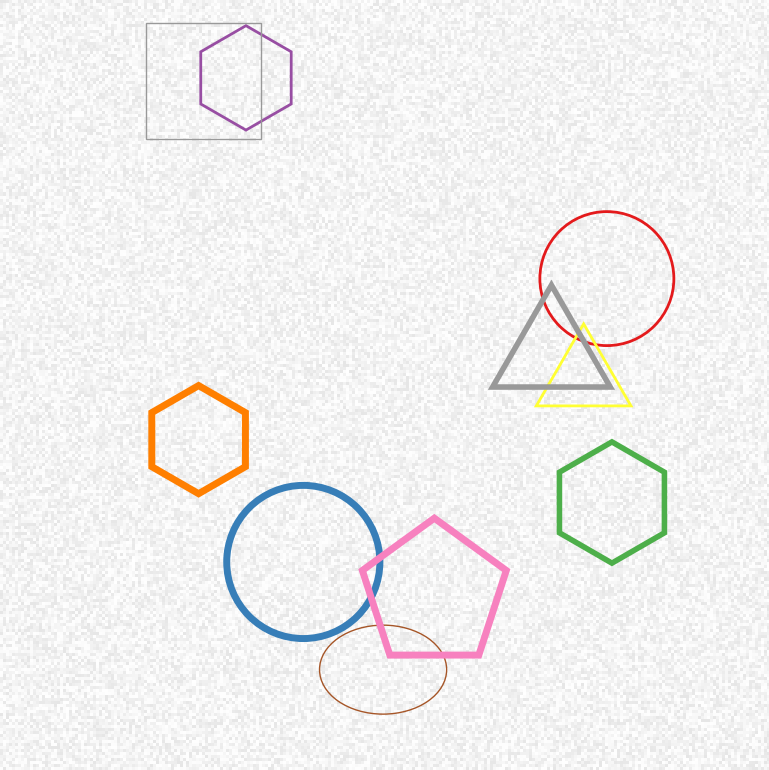[{"shape": "circle", "thickness": 1, "radius": 0.44, "center": [0.788, 0.638]}, {"shape": "circle", "thickness": 2.5, "radius": 0.5, "center": [0.394, 0.27]}, {"shape": "hexagon", "thickness": 2, "radius": 0.39, "center": [0.795, 0.347]}, {"shape": "hexagon", "thickness": 1, "radius": 0.34, "center": [0.319, 0.899]}, {"shape": "hexagon", "thickness": 2.5, "radius": 0.35, "center": [0.258, 0.429]}, {"shape": "triangle", "thickness": 1, "radius": 0.35, "center": [0.758, 0.508]}, {"shape": "oval", "thickness": 0.5, "radius": 0.41, "center": [0.498, 0.13]}, {"shape": "pentagon", "thickness": 2.5, "radius": 0.49, "center": [0.564, 0.229]}, {"shape": "square", "thickness": 0.5, "radius": 0.38, "center": [0.264, 0.894]}, {"shape": "triangle", "thickness": 2, "radius": 0.44, "center": [0.716, 0.541]}]